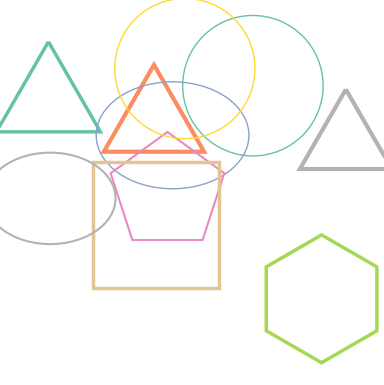[{"shape": "triangle", "thickness": 2.5, "radius": 0.78, "center": [0.126, 0.736]}, {"shape": "circle", "thickness": 1, "radius": 0.91, "center": [0.657, 0.777]}, {"shape": "triangle", "thickness": 3, "radius": 0.75, "center": [0.4, 0.681]}, {"shape": "oval", "thickness": 1, "radius": 0.99, "center": [0.448, 0.649]}, {"shape": "pentagon", "thickness": 1.5, "radius": 0.78, "center": [0.435, 0.502]}, {"shape": "hexagon", "thickness": 2.5, "radius": 0.83, "center": [0.835, 0.224]}, {"shape": "circle", "thickness": 1, "radius": 0.91, "center": [0.48, 0.822]}, {"shape": "square", "thickness": 2.5, "radius": 0.82, "center": [0.405, 0.416]}, {"shape": "triangle", "thickness": 3, "radius": 0.69, "center": [0.898, 0.63]}, {"shape": "oval", "thickness": 1.5, "radius": 0.85, "center": [0.13, 0.485]}]